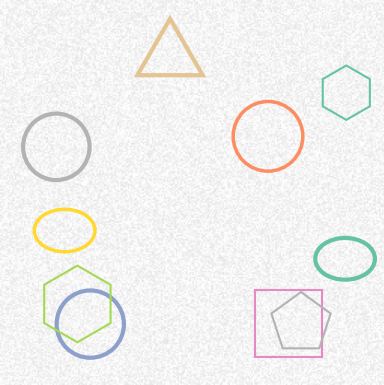[{"shape": "hexagon", "thickness": 1.5, "radius": 0.35, "center": [0.899, 0.759]}, {"shape": "oval", "thickness": 3, "radius": 0.39, "center": [0.896, 0.328]}, {"shape": "circle", "thickness": 2.5, "radius": 0.45, "center": [0.696, 0.646]}, {"shape": "circle", "thickness": 3, "radius": 0.44, "center": [0.234, 0.158]}, {"shape": "square", "thickness": 1.5, "radius": 0.43, "center": [0.75, 0.16]}, {"shape": "hexagon", "thickness": 1.5, "radius": 0.5, "center": [0.201, 0.211]}, {"shape": "oval", "thickness": 2.5, "radius": 0.39, "center": [0.168, 0.401]}, {"shape": "triangle", "thickness": 3, "radius": 0.49, "center": [0.442, 0.854]}, {"shape": "circle", "thickness": 3, "radius": 0.43, "center": [0.146, 0.619]}, {"shape": "pentagon", "thickness": 1.5, "radius": 0.4, "center": [0.782, 0.161]}]